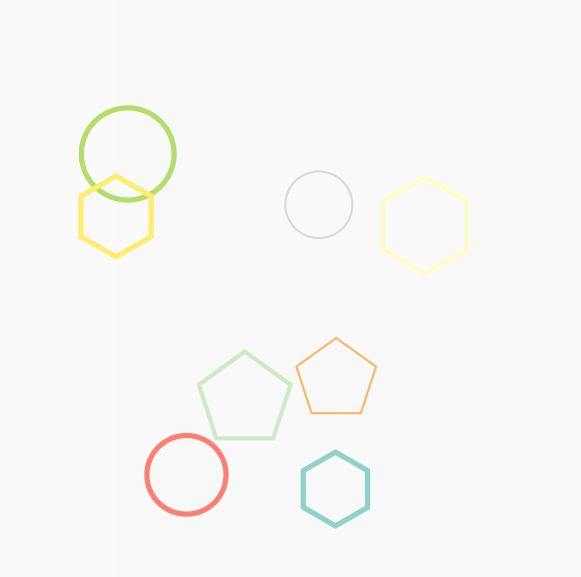[{"shape": "hexagon", "thickness": 2.5, "radius": 0.32, "center": [0.577, 0.152]}, {"shape": "hexagon", "thickness": 1.5, "radius": 0.42, "center": [0.732, 0.609]}, {"shape": "circle", "thickness": 2.5, "radius": 0.34, "center": [0.321, 0.177]}, {"shape": "pentagon", "thickness": 1, "radius": 0.36, "center": [0.578, 0.342]}, {"shape": "circle", "thickness": 2.5, "radius": 0.4, "center": [0.22, 0.733]}, {"shape": "circle", "thickness": 1, "radius": 0.29, "center": [0.549, 0.645]}, {"shape": "pentagon", "thickness": 2, "radius": 0.42, "center": [0.421, 0.307]}, {"shape": "hexagon", "thickness": 2.5, "radius": 0.35, "center": [0.2, 0.624]}]